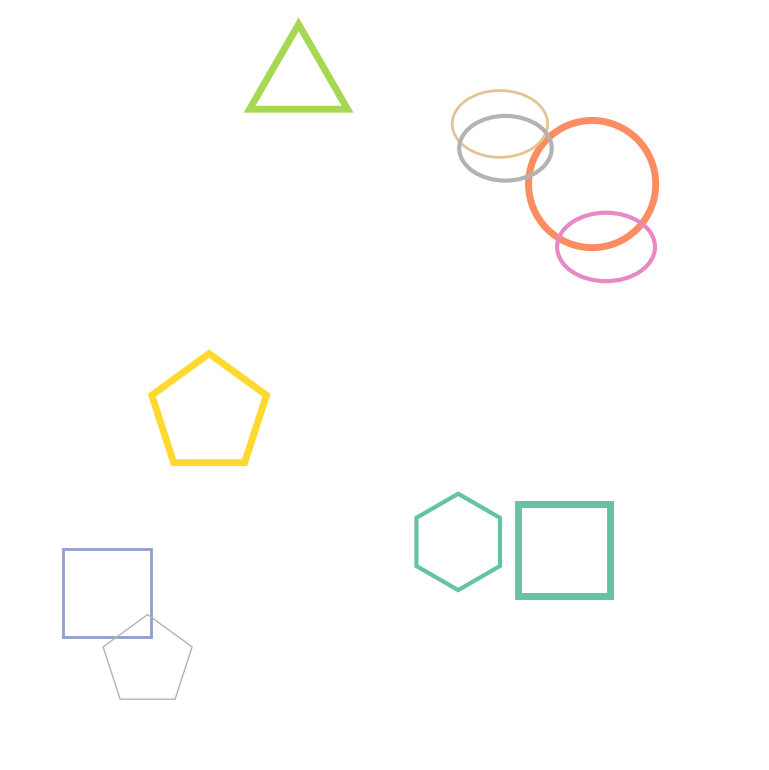[{"shape": "hexagon", "thickness": 1.5, "radius": 0.31, "center": [0.595, 0.296]}, {"shape": "square", "thickness": 2.5, "radius": 0.3, "center": [0.732, 0.286]}, {"shape": "circle", "thickness": 2.5, "radius": 0.41, "center": [0.769, 0.761]}, {"shape": "square", "thickness": 1, "radius": 0.29, "center": [0.139, 0.23]}, {"shape": "oval", "thickness": 1.5, "radius": 0.32, "center": [0.787, 0.679]}, {"shape": "triangle", "thickness": 2.5, "radius": 0.37, "center": [0.388, 0.895]}, {"shape": "pentagon", "thickness": 2.5, "radius": 0.39, "center": [0.272, 0.462]}, {"shape": "oval", "thickness": 1, "radius": 0.31, "center": [0.649, 0.839]}, {"shape": "pentagon", "thickness": 0.5, "radius": 0.3, "center": [0.192, 0.141]}, {"shape": "oval", "thickness": 1.5, "radius": 0.3, "center": [0.656, 0.807]}]